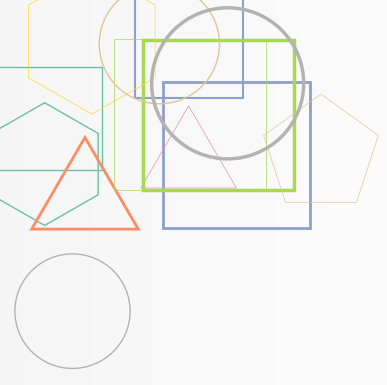[{"shape": "square", "thickness": 1, "radius": 0.67, "center": [0.128, 0.692]}, {"shape": "hexagon", "thickness": 1, "radius": 0.8, "center": [0.115, 0.574]}, {"shape": "triangle", "thickness": 2, "radius": 0.79, "center": [0.219, 0.484]}, {"shape": "square", "thickness": 2, "radius": 0.95, "center": [0.61, 0.597]}, {"shape": "square", "thickness": 1.5, "radius": 0.7, "center": [0.488, 0.885]}, {"shape": "triangle", "thickness": 0.5, "radius": 0.71, "center": [0.487, 0.583]}, {"shape": "square", "thickness": 0.5, "radius": 0.98, "center": [0.491, 0.703]}, {"shape": "square", "thickness": 2.5, "radius": 0.98, "center": [0.564, 0.702]}, {"shape": "hexagon", "thickness": 0.5, "radius": 0.94, "center": [0.237, 0.892]}, {"shape": "pentagon", "thickness": 0.5, "radius": 0.78, "center": [0.828, 0.6]}, {"shape": "circle", "thickness": 1, "radius": 0.78, "center": [0.411, 0.886]}, {"shape": "circle", "thickness": 2.5, "radius": 0.98, "center": [0.588, 0.784]}, {"shape": "circle", "thickness": 1, "radius": 0.74, "center": [0.187, 0.192]}]